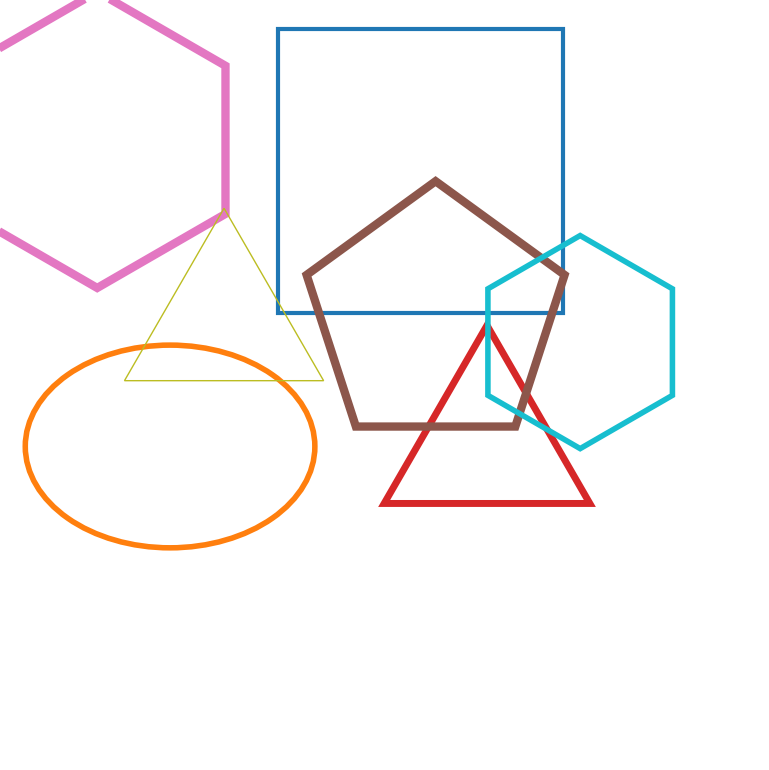[{"shape": "square", "thickness": 1.5, "radius": 0.92, "center": [0.546, 0.778]}, {"shape": "oval", "thickness": 2, "radius": 0.94, "center": [0.221, 0.42]}, {"shape": "triangle", "thickness": 2.5, "radius": 0.77, "center": [0.632, 0.423]}, {"shape": "pentagon", "thickness": 3, "radius": 0.88, "center": [0.566, 0.589]}, {"shape": "hexagon", "thickness": 3, "radius": 0.96, "center": [0.126, 0.818]}, {"shape": "triangle", "thickness": 0.5, "radius": 0.75, "center": [0.291, 0.58]}, {"shape": "hexagon", "thickness": 2, "radius": 0.69, "center": [0.753, 0.556]}]